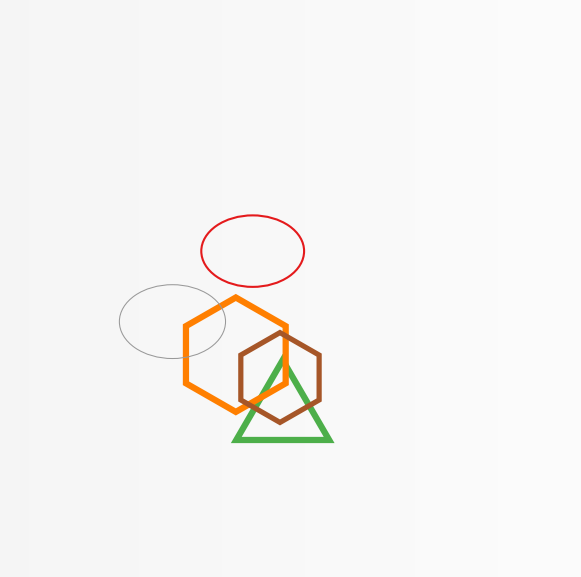[{"shape": "oval", "thickness": 1, "radius": 0.44, "center": [0.435, 0.564]}, {"shape": "triangle", "thickness": 3, "radius": 0.46, "center": [0.486, 0.283]}, {"shape": "hexagon", "thickness": 3, "radius": 0.5, "center": [0.406, 0.385]}, {"shape": "hexagon", "thickness": 2.5, "radius": 0.39, "center": [0.482, 0.345]}, {"shape": "oval", "thickness": 0.5, "radius": 0.46, "center": [0.297, 0.442]}]